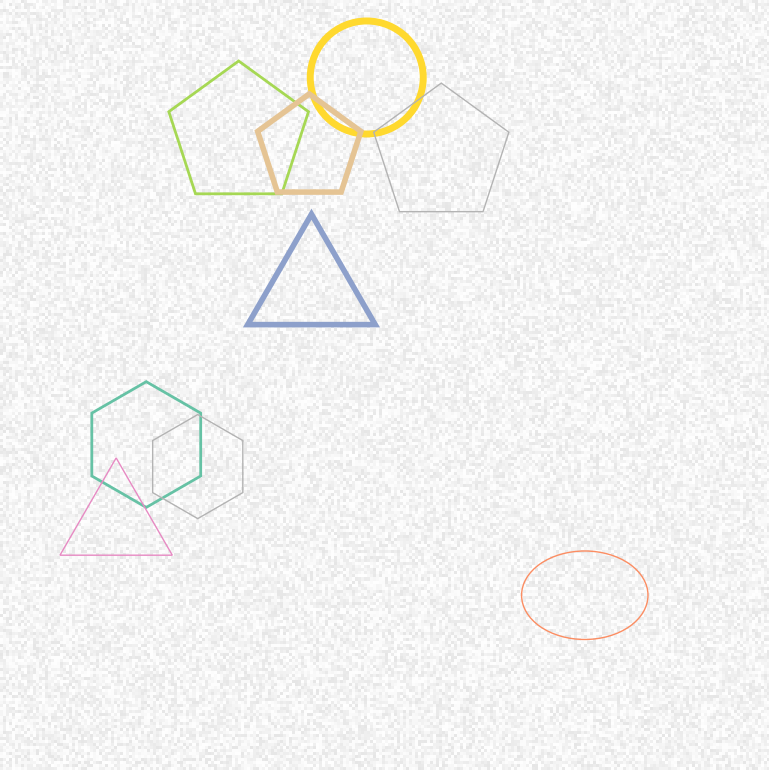[{"shape": "hexagon", "thickness": 1, "radius": 0.41, "center": [0.19, 0.423]}, {"shape": "oval", "thickness": 0.5, "radius": 0.41, "center": [0.759, 0.227]}, {"shape": "triangle", "thickness": 2, "radius": 0.48, "center": [0.405, 0.626]}, {"shape": "triangle", "thickness": 0.5, "radius": 0.42, "center": [0.151, 0.321]}, {"shape": "pentagon", "thickness": 1, "radius": 0.48, "center": [0.31, 0.825]}, {"shape": "circle", "thickness": 2.5, "radius": 0.37, "center": [0.476, 0.899]}, {"shape": "pentagon", "thickness": 2, "radius": 0.35, "center": [0.402, 0.808]}, {"shape": "pentagon", "thickness": 0.5, "radius": 0.46, "center": [0.573, 0.8]}, {"shape": "hexagon", "thickness": 0.5, "radius": 0.34, "center": [0.257, 0.394]}]